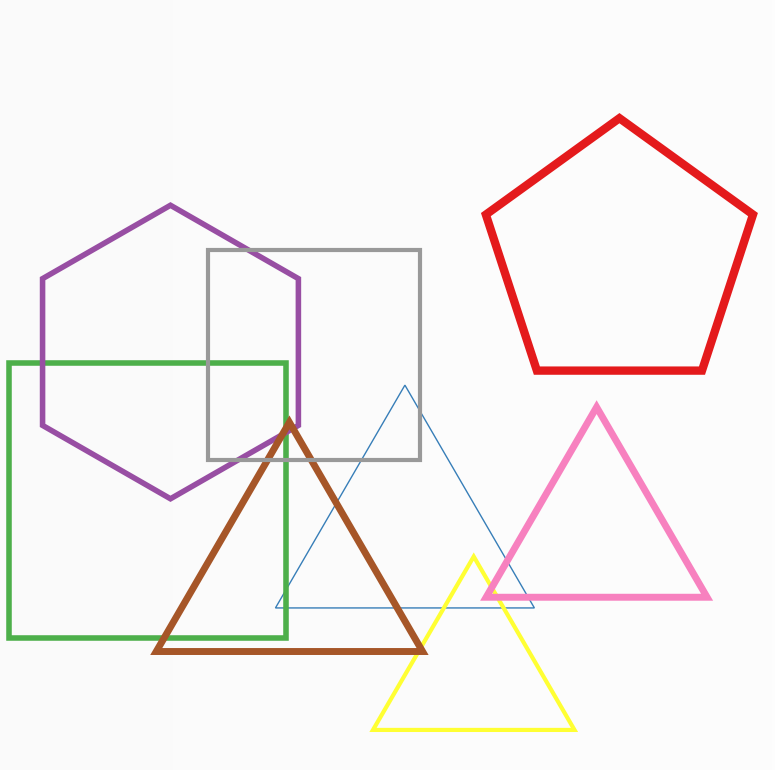[{"shape": "pentagon", "thickness": 3, "radius": 0.91, "center": [0.799, 0.665]}, {"shape": "triangle", "thickness": 0.5, "radius": 0.96, "center": [0.522, 0.307]}, {"shape": "square", "thickness": 2, "radius": 0.89, "center": [0.19, 0.35]}, {"shape": "hexagon", "thickness": 2, "radius": 0.95, "center": [0.22, 0.543]}, {"shape": "triangle", "thickness": 1.5, "radius": 0.75, "center": [0.611, 0.127]}, {"shape": "triangle", "thickness": 2.5, "radius": 0.99, "center": [0.373, 0.253]}, {"shape": "triangle", "thickness": 2.5, "radius": 0.82, "center": [0.77, 0.307]}, {"shape": "square", "thickness": 1.5, "radius": 0.68, "center": [0.405, 0.539]}]